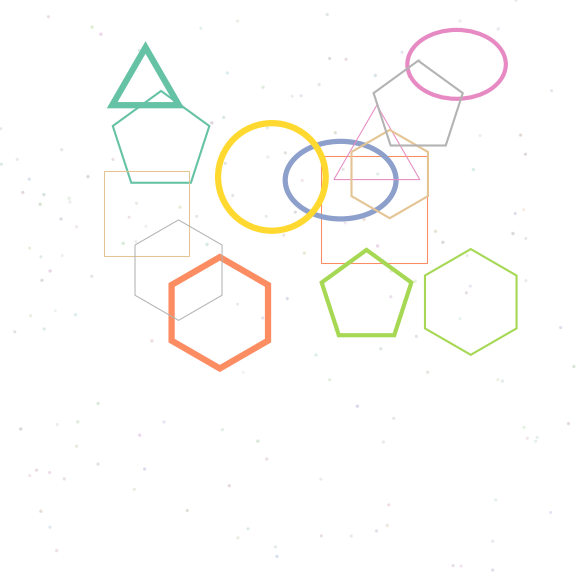[{"shape": "triangle", "thickness": 3, "radius": 0.33, "center": [0.252, 0.85]}, {"shape": "pentagon", "thickness": 1, "radius": 0.44, "center": [0.279, 0.754]}, {"shape": "hexagon", "thickness": 3, "radius": 0.48, "center": [0.381, 0.458]}, {"shape": "square", "thickness": 0.5, "radius": 0.46, "center": [0.647, 0.636]}, {"shape": "oval", "thickness": 2.5, "radius": 0.48, "center": [0.59, 0.687]}, {"shape": "triangle", "thickness": 0.5, "radius": 0.43, "center": [0.653, 0.731]}, {"shape": "oval", "thickness": 2, "radius": 0.43, "center": [0.791, 0.888]}, {"shape": "hexagon", "thickness": 1, "radius": 0.46, "center": [0.815, 0.476]}, {"shape": "pentagon", "thickness": 2, "radius": 0.41, "center": [0.635, 0.485]}, {"shape": "circle", "thickness": 3, "radius": 0.47, "center": [0.471, 0.693]}, {"shape": "square", "thickness": 0.5, "radius": 0.37, "center": [0.253, 0.63]}, {"shape": "hexagon", "thickness": 1, "radius": 0.38, "center": [0.675, 0.698]}, {"shape": "hexagon", "thickness": 0.5, "radius": 0.43, "center": [0.309, 0.531]}, {"shape": "pentagon", "thickness": 1, "radius": 0.41, "center": [0.724, 0.813]}]